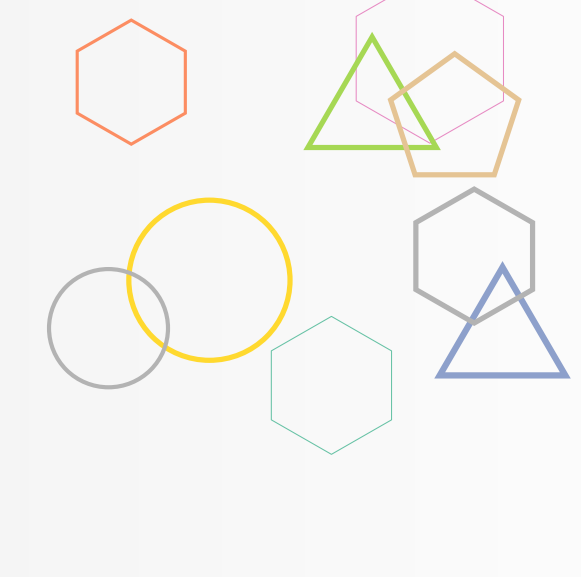[{"shape": "hexagon", "thickness": 0.5, "radius": 0.6, "center": [0.57, 0.332]}, {"shape": "hexagon", "thickness": 1.5, "radius": 0.54, "center": [0.226, 0.857]}, {"shape": "triangle", "thickness": 3, "radius": 0.62, "center": [0.865, 0.411]}, {"shape": "hexagon", "thickness": 0.5, "radius": 0.73, "center": [0.74, 0.898]}, {"shape": "triangle", "thickness": 2.5, "radius": 0.64, "center": [0.64, 0.807]}, {"shape": "circle", "thickness": 2.5, "radius": 0.69, "center": [0.36, 0.514]}, {"shape": "pentagon", "thickness": 2.5, "radius": 0.58, "center": [0.782, 0.79]}, {"shape": "hexagon", "thickness": 2.5, "radius": 0.58, "center": [0.816, 0.556]}, {"shape": "circle", "thickness": 2, "radius": 0.51, "center": [0.187, 0.431]}]